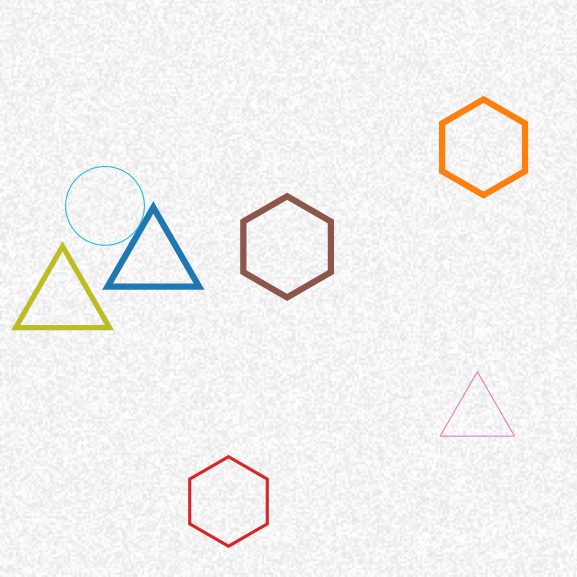[{"shape": "triangle", "thickness": 3, "radius": 0.46, "center": [0.266, 0.549]}, {"shape": "hexagon", "thickness": 3, "radius": 0.41, "center": [0.837, 0.744]}, {"shape": "hexagon", "thickness": 1.5, "radius": 0.39, "center": [0.396, 0.131]}, {"shape": "hexagon", "thickness": 3, "radius": 0.44, "center": [0.497, 0.572]}, {"shape": "triangle", "thickness": 0.5, "radius": 0.37, "center": [0.827, 0.281]}, {"shape": "triangle", "thickness": 2.5, "radius": 0.47, "center": [0.108, 0.479]}, {"shape": "circle", "thickness": 0.5, "radius": 0.34, "center": [0.182, 0.643]}]